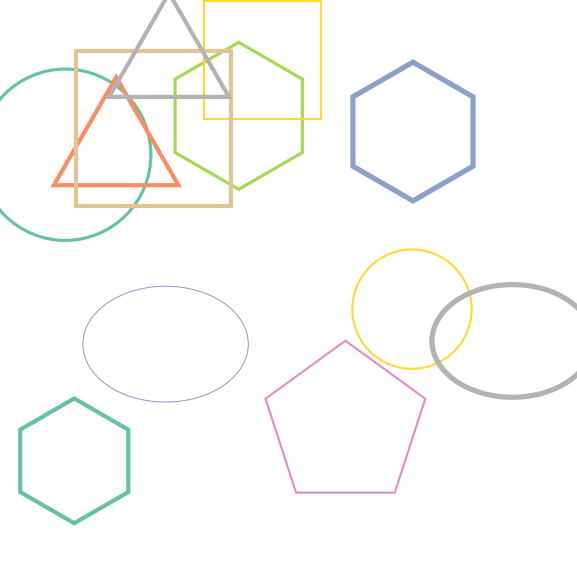[{"shape": "circle", "thickness": 1.5, "radius": 0.74, "center": [0.113, 0.731]}, {"shape": "hexagon", "thickness": 2, "radius": 0.54, "center": [0.129, 0.201]}, {"shape": "triangle", "thickness": 2, "radius": 0.62, "center": [0.201, 0.741]}, {"shape": "hexagon", "thickness": 2.5, "radius": 0.6, "center": [0.715, 0.771]}, {"shape": "oval", "thickness": 0.5, "radius": 0.72, "center": [0.287, 0.403]}, {"shape": "pentagon", "thickness": 1, "radius": 0.73, "center": [0.598, 0.264]}, {"shape": "hexagon", "thickness": 1.5, "radius": 0.64, "center": [0.413, 0.799]}, {"shape": "square", "thickness": 1, "radius": 0.51, "center": [0.455, 0.895]}, {"shape": "circle", "thickness": 1, "radius": 0.52, "center": [0.713, 0.464]}, {"shape": "square", "thickness": 2, "radius": 0.67, "center": [0.267, 0.777]}, {"shape": "triangle", "thickness": 2, "radius": 0.6, "center": [0.293, 0.891]}, {"shape": "oval", "thickness": 2.5, "radius": 0.7, "center": [0.887, 0.409]}]